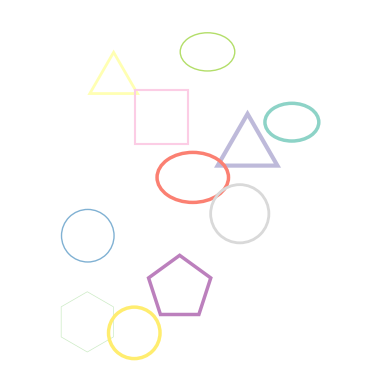[{"shape": "oval", "thickness": 2.5, "radius": 0.35, "center": [0.758, 0.683]}, {"shape": "triangle", "thickness": 2, "radius": 0.36, "center": [0.295, 0.793]}, {"shape": "triangle", "thickness": 3, "radius": 0.45, "center": [0.643, 0.615]}, {"shape": "oval", "thickness": 2.5, "radius": 0.46, "center": [0.501, 0.539]}, {"shape": "circle", "thickness": 1, "radius": 0.34, "center": [0.228, 0.388]}, {"shape": "oval", "thickness": 1, "radius": 0.35, "center": [0.539, 0.865]}, {"shape": "square", "thickness": 1.5, "radius": 0.35, "center": [0.419, 0.696]}, {"shape": "circle", "thickness": 2, "radius": 0.38, "center": [0.623, 0.445]}, {"shape": "pentagon", "thickness": 2.5, "radius": 0.42, "center": [0.467, 0.252]}, {"shape": "hexagon", "thickness": 0.5, "radius": 0.39, "center": [0.227, 0.164]}, {"shape": "circle", "thickness": 2.5, "radius": 0.33, "center": [0.349, 0.135]}]